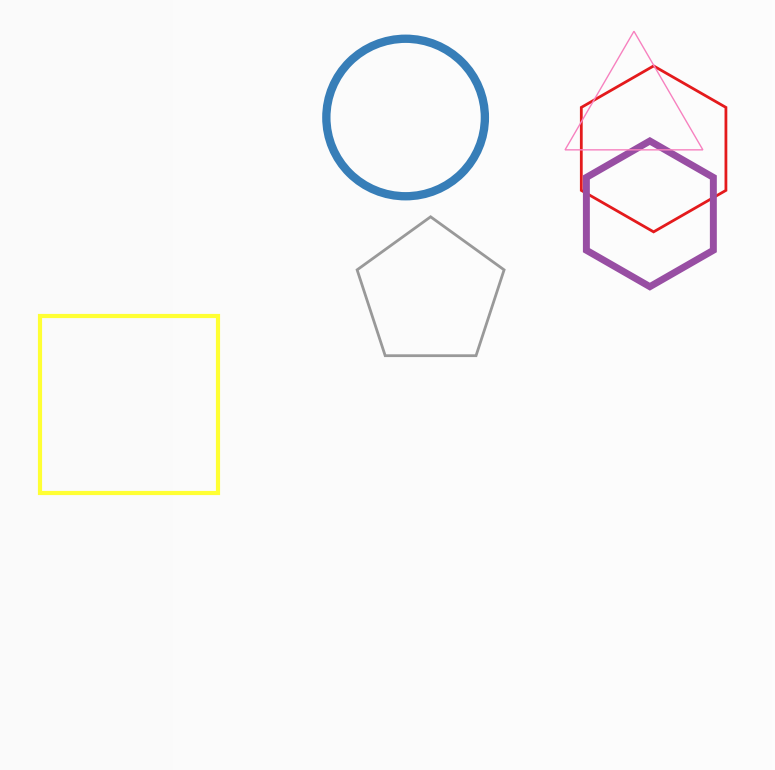[{"shape": "hexagon", "thickness": 1, "radius": 0.54, "center": [0.843, 0.807]}, {"shape": "circle", "thickness": 3, "radius": 0.51, "center": [0.523, 0.847]}, {"shape": "hexagon", "thickness": 2.5, "radius": 0.47, "center": [0.839, 0.722]}, {"shape": "square", "thickness": 1.5, "radius": 0.57, "center": [0.166, 0.474]}, {"shape": "triangle", "thickness": 0.5, "radius": 0.51, "center": [0.818, 0.857]}, {"shape": "pentagon", "thickness": 1, "radius": 0.5, "center": [0.556, 0.619]}]